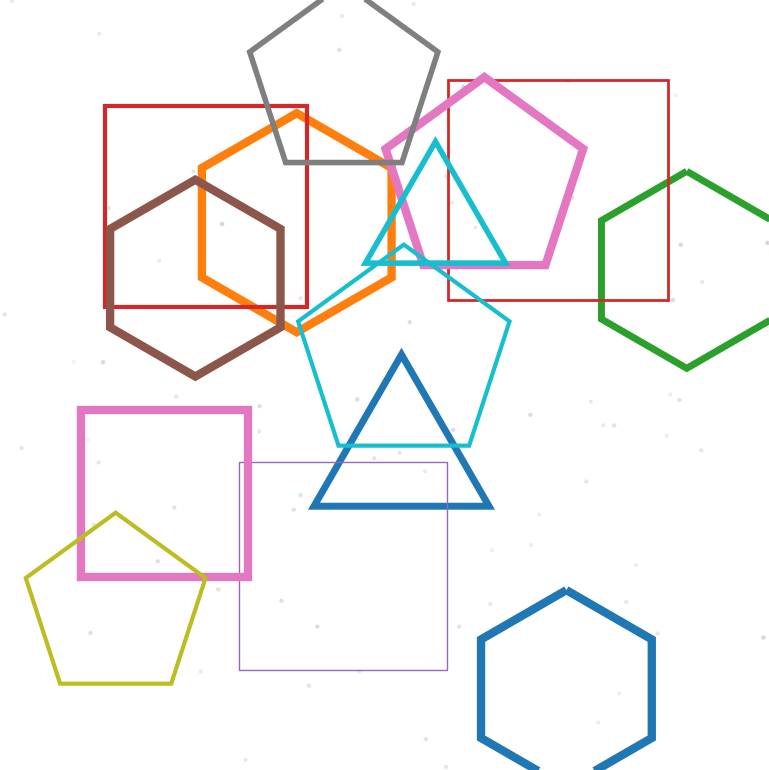[{"shape": "hexagon", "thickness": 3, "radius": 0.64, "center": [0.736, 0.106]}, {"shape": "triangle", "thickness": 2.5, "radius": 0.66, "center": [0.521, 0.408]}, {"shape": "hexagon", "thickness": 3, "radius": 0.71, "center": [0.385, 0.711]}, {"shape": "hexagon", "thickness": 2.5, "radius": 0.64, "center": [0.892, 0.65]}, {"shape": "square", "thickness": 1, "radius": 0.71, "center": [0.725, 0.753]}, {"shape": "square", "thickness": 1.5, "radius": 0.65, "center": [0.268, 0.731]}, {"shape": "square", "thickness": 0.5, "radius": 0.67, "center": [0.446, 0.265]}, {"shape": "hexagon", "thickness": 3, "radius": 0.64, "center": [0.254, 0.639]}, {"shape": "pentagon", "thickness": 3, "radius": 0.67, "center": [0.629, 0.765]}, {"shape": "square", "thickness": 3, "radius": 0.54, "center": [0.214, 0.359]}, {"shape": "pentagon", "thickness": 2, "radius": 0.64, "center": [0.447, 0.893]}, {"shape": "pentagon", "thickness": 1.5, "radius": 0.61, "center": [0.15, 0.211]}, {"shape": "triangle", "thickness": 2, "radius": 0.53, "center": [0.566, 0.711]}, {"shape": "pentagon", "thickness": 1.5, "radius": 0.72, "center": [0.524, 0.538]}]